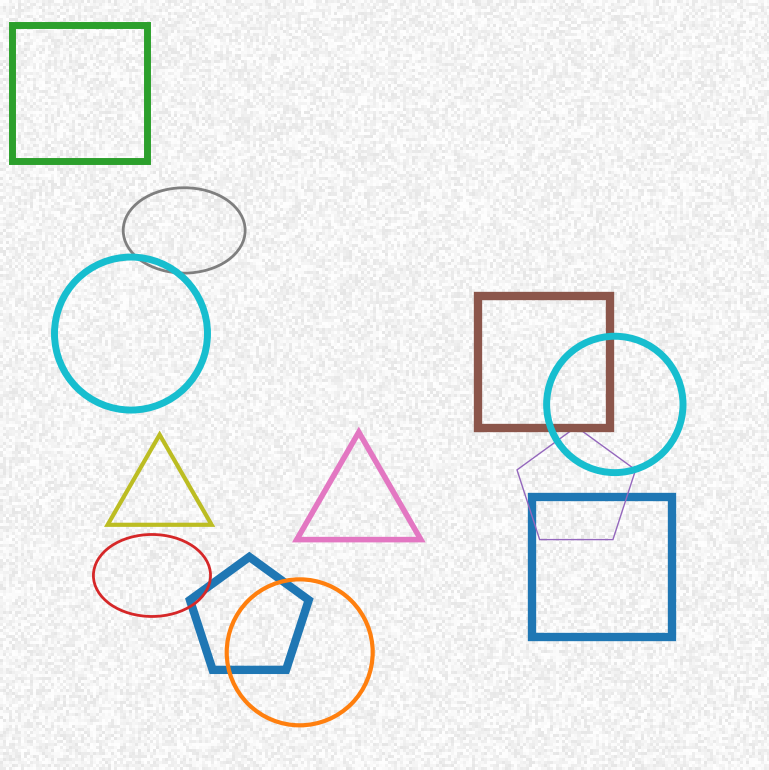[{"shape": "square", "thickness": 3, "radius": 0.45, "center": [0.781, 0.264]}, {"shape": "pentagon", "thickness": 3, "radius": 0.41, "center": [0.324, 0.196]}, {"shape": "circle", "thickness": 1.5, "radius": 0.47, "center": [0.389, 0.153]}, {"shape": "square", "thickness": 2.5, "radius": 0.44, "center": [0.103, 0.879]}, {"shape": "oval", "thickness": 1, "radius": 0.38, "center": [0.197, 0.253]}, {"shape": "pentagon", "thickness": 0.5, "radius": 0.4, "center": [0.748, 0.365]}, {"shape": "square", "thickness": 3, "radius": 0.43, "center": [0.707, 0.529]}, {"shape": "triangle", "thickness": 2, "radius": 0.47, "center": [0.466, 0.346]}, {"shape": "oval", "thickness": 1, "radius": 0.4, "center": [0.239, 0.701]}, {"shape": "triangle", "thickness": 1.5, "radius": 0.39, "center": [0.207, 0.357]}, {"shape": "circle", "thickness": 2.5, "radius": 0.44, "center": [0.798, 0.475]}, {"shape": "circle", "thickness": 2.5, "radius": 0.5, "center": [0.17, 0.567]}]